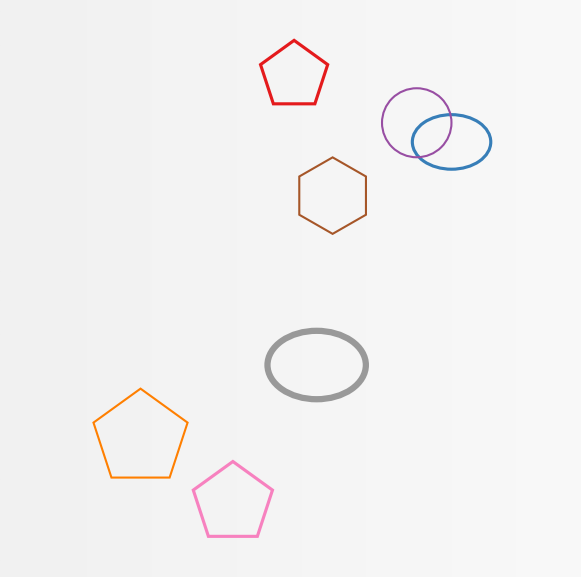[{"shape": "pentagon", "thickness": 1.5, "radius": 0.3, "center": [0.506, 0.868]}, {"shape": "oval", "thickness": 1.5, "radius": 0.34, "center": [0.777, 0.753]}, {"shape": "circle", "thickness": 1, "radius": 0.3, "center": [0.717, 0.787]}, {"shape": "pentagon", "thickness": 1, "radius": 0.43, "center": [0.242, 0.241]}, {"shape": "hexagon", "thickness": 1, "radius": 0.33, "center": [0.572, 0.66]}, {"shape": "pentagon", "thickness": 1.5, "radius": 0.36, "center": [0.401, 0.128]}, {"shape": "oval", "thickness": 3, "radius": 0.42, "center": [0.545, 0.367]}]